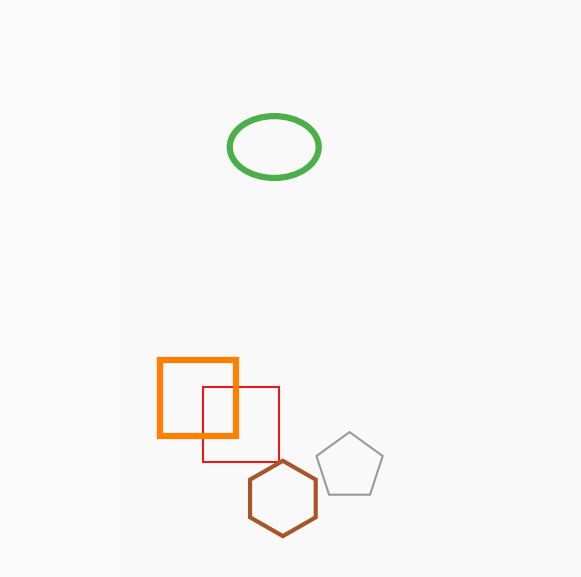[{"shape": "square", "thickness": 1, "radius": 0.33, "center": [0.415, 0.264]}, {"shape": "oval", "thickness": 3, "radius": 0.38, "center": [0.472, 0.745]}, {"shape": "square", "thickness": 3, "radius": 0.33, "center": [0.341, 0.31]}, {"shape": "hexagon", "thickness": 2, "radius": 0.33, "center": [0.487, 0.136]}, {"shape": "pentagon", "thickness": 1, "radius": 0.3, "center": [0.601, 0.191]}]